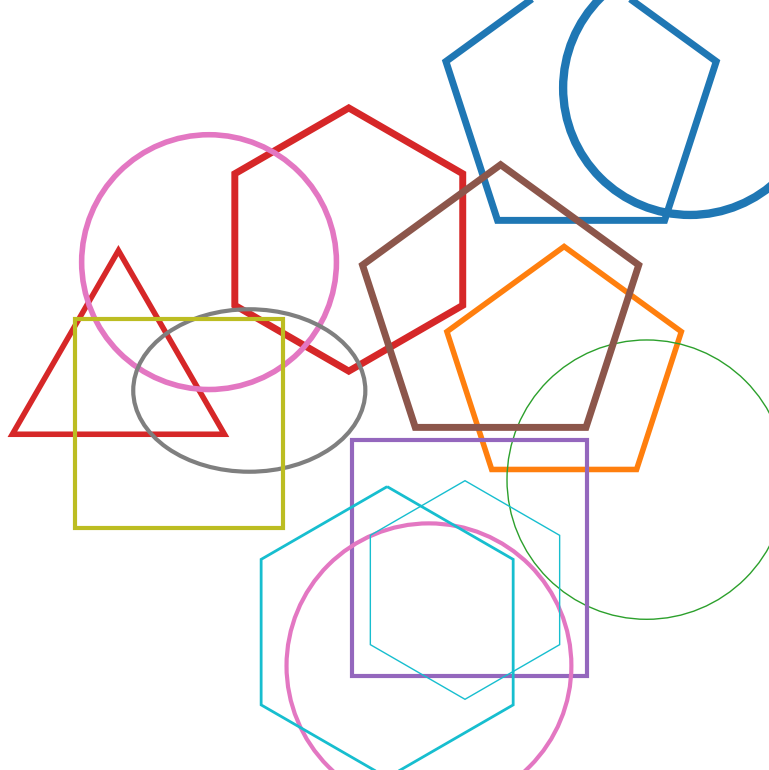[{"shape": "circle", "thickness": 3, "radius": 0.82, "center": [0.896, 0.886]}, {"shape": "pentagon", "thickness": 2.5, "radius": 0.92, "center": [0.755, 0.863]}, {"shape": "pentagon", "thickness": 2, "radius": 0.8, "center": [0.733, 0.52]}, {"shape": "circle", "thickness": 0.5, "radius": 0.91, "center": [0.84, 0.377]}, {"shape": "triangle", "thickness": 2, "radius": 0.8, "center": [0.154, 0.516]}, {"shape": "hexagon", "thickness": 2.5, "radius": 0.85, "center": [0.453, 0.689]}, {"shape": "square", "thickness": 1.5, "radius": 0.76, "center": [0.61, 0.275]}, {"shape": "pentagon", "thickness": 2.5, "radius": 0.94, "center": [0.65, 0.598]}, {"shape": "circle", "thickness": 2, "radius": 0.83, "center": [0.271, 0.66]}, {"shape": "circle", "thickness": 1.5, "radius": 0.92, "center": [0.557, 0.135]}, {"shape": "oval", "thickness": 1.5, "radius": 0.75, "center": [0.324, 0.493]}, {"shape": "square", "thickness": 1.5, "radius": 0.68, "center": [0.233, 0.45]}, {"shape": "hexagon", "thickness": 1, "radius": 0.94, "center": [0.503, 0.179]}, {"shape": "hexagon", "thickness": 0.5, "radius": 0.71, "center": [0.604, 0.234]}]